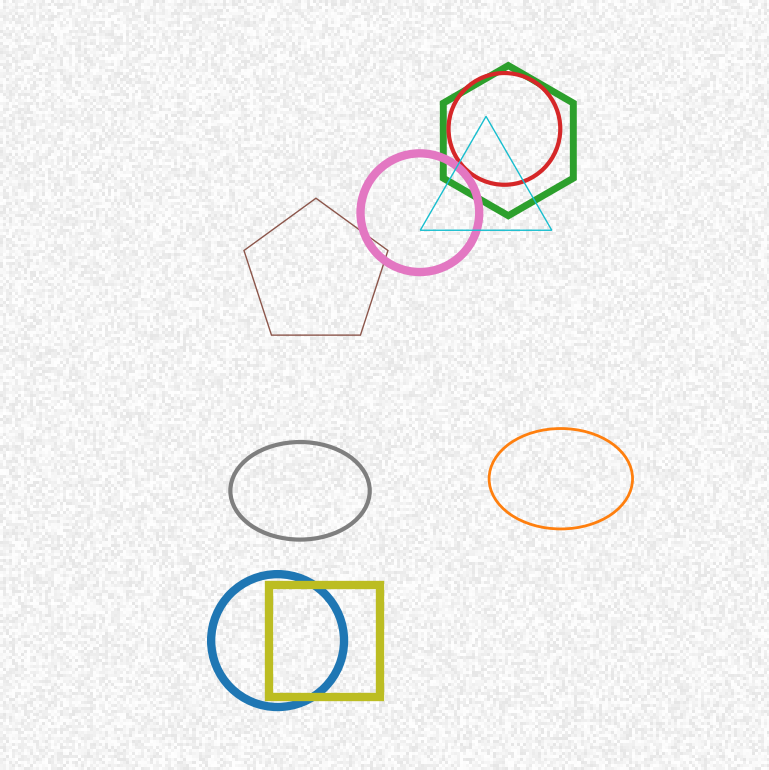[{"shape": "circle", "thickness": 3, "radius": 0.43, "center": [0.361, 0.168]}, {"shape": "oval", "thickness": 1, "radius": 0.47, "center": [0.728, 0.378]}, {"shape": "hexagon", "thickness": 2.5, "radius": 0.49, "center": [0.66, 0.817]}, {"shape": "circle", "thickness": 1.5, "radius": 0.36, "center": [0.655, 0.833]}, {"shape": "pentagon", "thickness": 0.5, "radius": 0.49, "center": [0.41, 0.644]}, {"shape": "circle", "thickness": 3, "radius": 0.39, "center": [0.545, 0.724]}, {"shape": "oval", "thickness": 1.5, "radius": 0.45, "center": [0.39, 0.363]}, {"shape": "square", "thickness": 3, "radius": 0.36, "center": [0.422, 0.168]}, {"shape": "triangle", "thickness": 0.5, "radius": 0.49, "center": [0.631, 0.75]}]